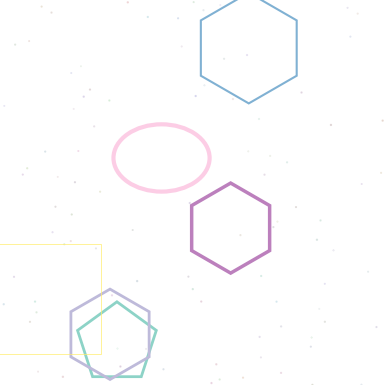[{"shape": "pentagon", "thickness": 2, "radius": 0.54, "center": [0.304, 0.109]}, {"shape": "hexagon", "thickness": 2, "radius": 0.59, "center": [0.286, 0.132]}, {"shape": "hexagon", "thickness": 1.5, "radius": 0.72, "center": [0.646, 0.875]}, {"shape": "oval", "thickness": 3, "radius": 0.62, "center": [0.42, 0.59]}, {"shape": "hexagon", "thickness": 2.5, "radius": 0.58, "center": [0.599, 0.408]}, {"shape": "square", "thickness": 0.5, "radius": 0.71, "center": [0.119, 0.222]}]